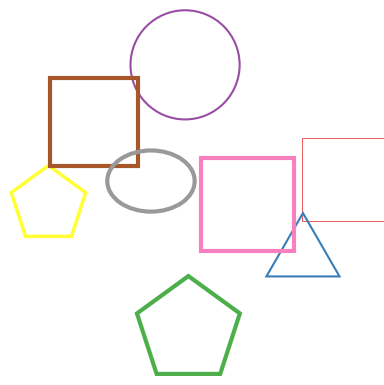[{"shape": "square", "thickness": 0.5, "radius": 0.54, "center": [0.892, 0.533]}, {"shape": "triangle", "thickness": 1.5, "radius": 0.55, "center": [0.787, 0.337]}, {"shape": "pentagon", "thickness": 3, "radius": 0.7, "center": [0.489, 0.142]}, {"shape": "circle", "thickness": 1.5, "radius": 0.71, "center": [0.481, 0.832]}, {"shape": "pentagon", "thickness": 2.5, "radius": 0.51, "center": [0.126, 0.468]}, {"shape": "square", "thickness": 3, "radius": 0.57, "center": [0.244, 0.683]}, {"shape": "square", "thickness": 3, "radius": 0.6, "center": [0.643, 0.469]}, {"shape": "oval", "thickness": 3, "radius": 0.57, "center": [0.392, 0.53]}]